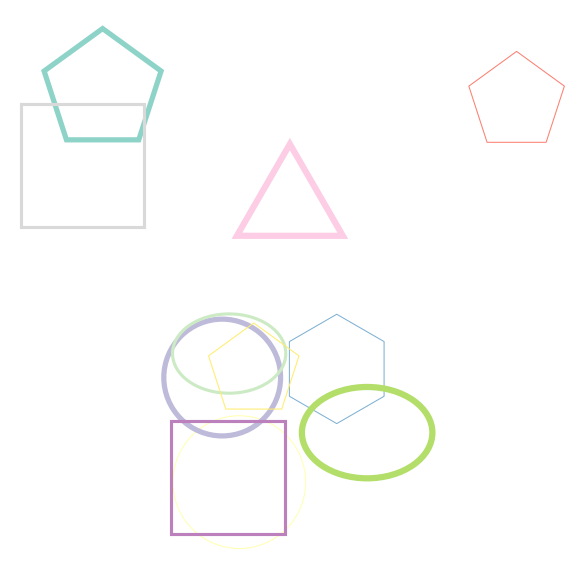[{"shape": "pentagon", "thickness": 2.5, "radius": 0.53, "center": [0.178, 0.843]}, {"shape": "circle", "thickness": 0.5, "radius": 0.57, "center": [0.414, 0.164]}, {"shape": "circle", "thickness": 2.5, "radius": 0.51, "center": [0.385, 0.345]}, {"shape": "pentagon", "thickness": 0.5, "radius": 0.44, "center": [0.895, 0.823]}, {"shape": "hexagon", "thickness": 0.5, "radius": 0.47, "center": [0.583, 0.36]}, {"shape": "oval", "thickness": 3, "radius": 0.56, "center": [0.636, 0.25]}, {"shape": "triangle", "thickness": 3, "radius": 0.53, "center": [0.502, 0.644]}, {"shape": "square", "thickness": 1.5, "radius": 0.53, "center": [0.143, 0.713]}, {"shape": "square", "thickness": 1.5, "radius": 0.49, "center": [0.395, 0.172]}, {"shape": "oval", "thickness": 1.5, "radius": 0.49, "center": [0.397, 0.387]}, {"shape": "pentagon", "thickness": 0.5, "radius": 0.41, "center": [0.439, 0.357]}]